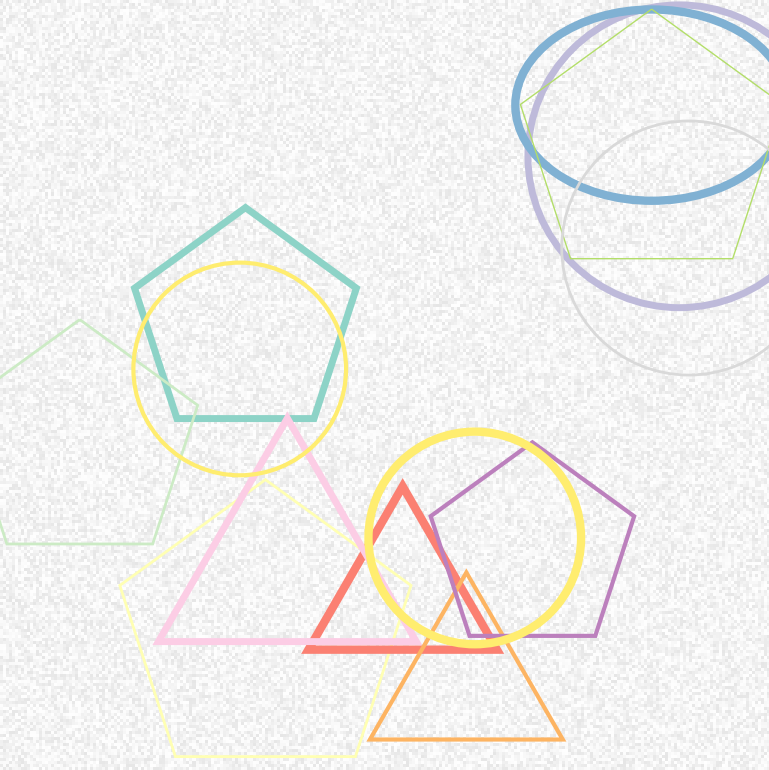[{"shape": "pentagon", "thickness": 2.5, "radius": 0.76, "center": [0.319, 0.579]}, {"shape": "pentagon", "thickness": 1, "radius": 0.99, "center": [0.345, 0.178]}, {"shape": "circle", "thickness": 2.5, "radius": 0.98, "center": [0.882, 0.797]}, {"shape": "triangle", "thickness": 3, "radius": 0.71, "center": [0.523, 0.227]}, {"shape": "oval", "thickness": 3, "radius": 0.89, "center": [0.847, 0.863]}, {"shape": "triangle", "thickness": 1.5, "radius": 0.72, "center": [0.606, 0.112]}, {"shape": "pentagon", "thickness": 0.5, "radius": 0.9, "center": [0.846, 0.809]}, {"shape": "triangle", "thickness": 2.5, "radius": 0.97, "center": [0.373, 0.263]}, {"shape": "circle", "thickness": 1, "radius": 0.82, "center": [0.894, 0.678]}, {"shape": "pentagon", "thickness": 1.5, "radius": 0.69, "center": [0.691, 0.287]}, {"shape": "pentagon", "thickness": 1, "radius": 0.81, "center": [0.104, 0.424]}, {"shape": "circle", "thickness": 3, "radius": 0.69, "center": [0.617, 0.301]}, {"shape": "circle", "thickness": 1.5, "radius": 0.69, "center": [0.311, 0.521]}]